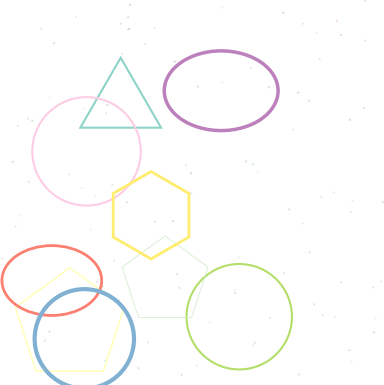[{"shape": "triangle", "thickness": 1.5, "radius": 0.61, "center": [0.314, 0.729]}, {"shape": "pentagon", "thickness": 1, "radius": 0.74, "center": [0.181, 0.156]}, {"shape": "oval", "thickness": 2, "radius": 0.65, "center": [0.135, 0.271]}, {"shape": "circle", "thickness": 3, "radius": 0.65, "center": [0.219, 0.12]}, {"shape": "circle", "thickness": 1.5, "radius": 0.68, "center": [0.621, 0.177]}, {"shape": "circle", "thickness": 1.5, "radius": 0.7, "center": [0.225, 0.607]}, {"shape": "oval", "thickness": 2.5, "radius": 0.74, "center": [0.574, 0.764]}, {"shape": "pentagon", "thickness": 0.5, "radius": 0.59, "center": [0.429, 0.27]}, {"shape": "hexagon", "thickness": 2, "radius": 0.57, "center": [0.392, 0.441]}]